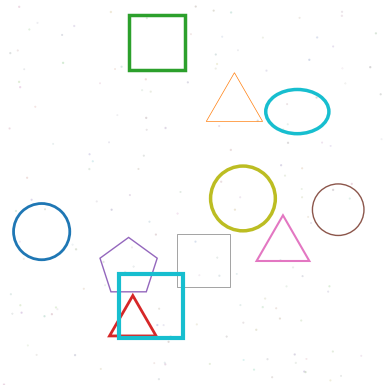[{"shape": "circle", "thickness": 2, "radius": 0.37, "center": [0.108, 0.398]}, {"shape": "triangle", "thickness": 0.5, "radius": 0.42, "center": [0.609, 0.727]}, {"shape": "square", "thickness": 2.5, "radius": 0.36, "center": [0.408, 0.889]}, {"shape": "triangle", "thickness": 2, "radius": 0.35, "center": [0.345, 0.162]}, {"shape": "pentagon", "thickness": 1, "radius": 0.39, "center": [0.334, 0.305]}, {"shape": "circle", "thickness": 1, "radius": 0.33, "center": [0.878, 0.455]}, {"shape": "triangle", "thickness": 1.5, "radius": 0.4, "center": [0.735, 0.362]}, {"shape": "square", "thickness": 0.5, "radius": 0.34, "center": [0.528, 0.324]}, {"shape": "circle", "thickness": 2.5, "radius": 0.42, "center": [0.631, 0.485]}, {"shape": "square", "thickness": 3, "radius": 0.42, "center": [0.392, 0.206]}, {"shape": "oval", "thickness": 2.5, "radius": 0.41, "center": [0.772, 0.71]}]